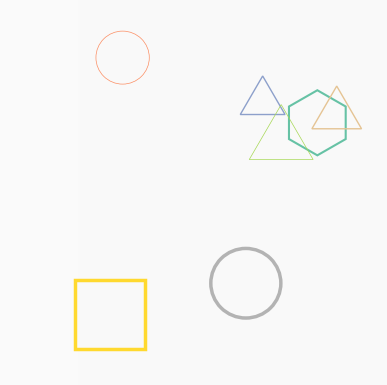[{"shape": "hexagon", "thickness": 1.5, "radius": 0.42, "center": [0.819, 0.681]}, {"shape": "circle", "thickness": 0.5, "radius": 0.34, "center": [0.316, 0.85]}, {"shape": "triangle", "thickness": 1, "radius": 0.33, "center": [0.678, 0.736]}, {"shape": "triangle", "thickness": 0.5, "radius": 0.48, "center": [0.726, 0.633]}, {"shape": "square", "thickness": 2.5, "radius": 0.45, "center": [0.285, 0.183]}, {"shape": "triangle", "thickness": 1, "radius": 0.37, "center": [0.869, 0.702]}, {"shape": "circle", "thickness": 2.5, "radius": 0.45, "center": [0.634, 0.264]}]